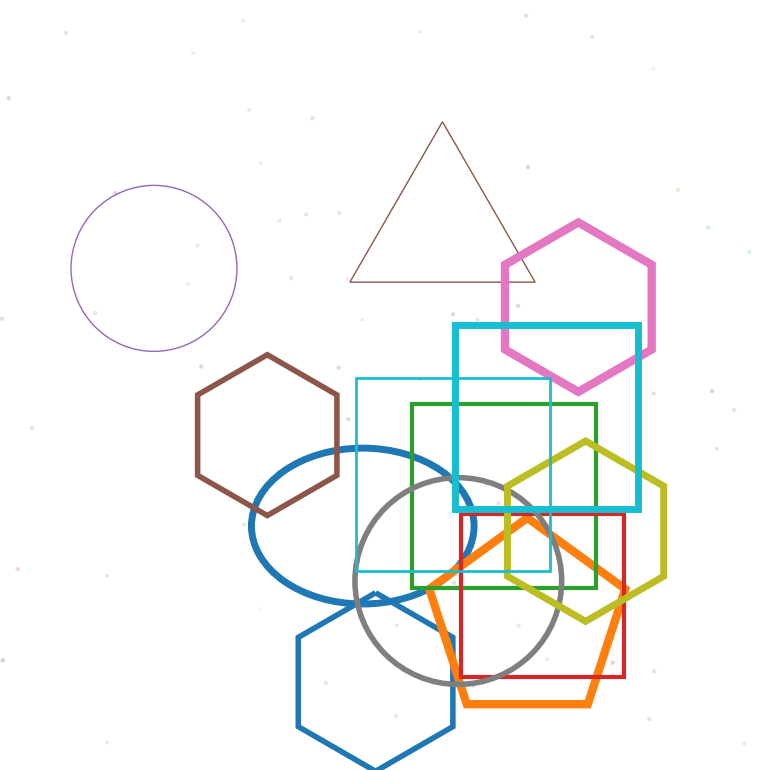[{"shape": "oval", "thickness": 2.5, "radius": 0.72, "center": [0.471, 0.317]}, {"shape": "hexagon", "thickness": 2, "radius": 0.58, "center": [0.488, 0.114]}, {"shape": "pentagon", "thickness": 3, "radius": 0.67, "center": [0.685, 0.194]}, {"shape": "square", "thickness": 1.5, "radius": 0.6, "center": [0.655, 0.356]}, {"shape": "square", "thickness": 1.5, "radius": 0.53, "center": [0.705, 0.227]}, {"shape": "circle", "thickness": 0.5, "radius": 0.54, "center": [0.2, 0.651]}, {"shape": "hexagon", "thickness": 2, "radius": 0.52, "center": [0.347, 0.435]}, {"shape": "triangle", "thickness": 0.5, "radius": 0.69, "center": [0.575, 0.703]}, {"shape": "hexagon", "thickness": 3, "radius": 0.55, "center": [0.751, 0.601]}, {"shape": "circle", "thickness": 2, "radius": 0.67, "center": [0.595, 0.245]}, {"shape": "hexagon", "thickness": 2.5, "radius": 0.59, "center": [0.761, 0.31]}, {"shape": "square", "thickness": 2.5, "radius": 0.6, "center": [0.71, 0.458]}, {"shape": "square", "thickness": 1, "radius": 0.63, "center": [0.589, 0.384]}]